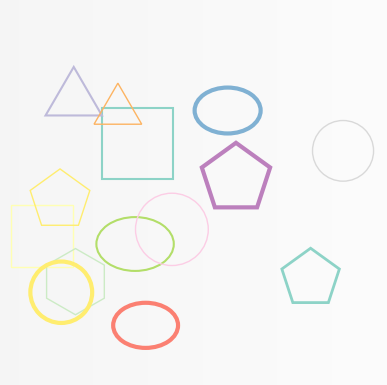[{"shape": "pentagon", "thickness": 2, "radius": 0.39, "center": [0.802, 0.277]}, {"shape": "square", "thickness": 1.5, "radius": 0.46, "center": [0.355, 0.627]}, {"shape": "square", "thickness": 1, "radius": 0.4, "center": [0.109, 0.387]}, {"shape": "triangle", "thickness": 1.5, "radius": 0.42, "center": [0.19, 0.742]}, {"shape": "oval", "thickness": 3, "radius": 0.42, "center": [0.376, 0.155]}, {"shape": "oval", "thickness": 3, "radius": 0.43, "center": [0.587, 0.713]}, {"shape": "triangle", "thickness": 1, "radius": 0.36, "center": [0.304, 0.713]}, {"shape": "oval", "thickness": 1.5, "radius": 0.5, "center": [0.349, 0.366]}, {"shape": "circle", "thickness": 1, "radius": 0.47, "center": [0.444, 0.404]}, {"shape": "circle", "thickness": 1, "radius": 0.39, "center": [0.885, 0.608]}, {"shape": "pentagon", "thickness": 3, "radius": 0.46, "center": [0.609, 0.536]}, {"shape": "hexagon", "thickness": 1, "radius": 0.43, "center": [0.195, 0.268]}, {"shape": "circle", "thickness": 3, "radius": 0.4, "center": [0.158, 0.241]}, {"shape": "pentagon", "thickness": 1, "radius": 0.4, "center": [0.155, 0.48]}]